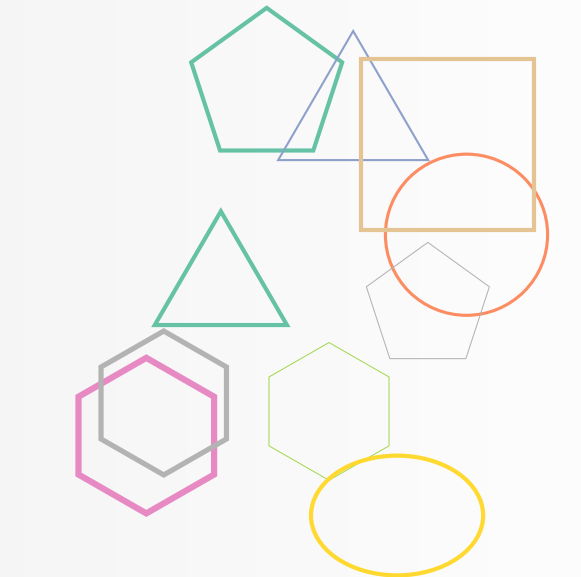[{"shape": "pentagon", "thickness": 2, "radius": 0.68, "center": [0.459, 0.849]}, {"shape": "triangle", "thickness": 2, "radius": 0.66, "center": [0.38, 0.502]}, {"shape": "circle", "thickness": 1.5, "radius": 0.7, "center": [0.803, 0.593]}, {"shape": "triangle", "thickness": 1, "radius": 0.74, "center": [0.608, 0.796]}, {"shape": "hexagon", "thickness": 3, "radius": 0.67, "center": [0.252, 0.245]}, {"shape": "hexagon", "thickness": 0.5, "radius": 0.6, "center": [0.566, 0.287]}, {"shape": "oval", "thickness": 2, "radius": 0.74, "center": [0.683, 0.107]}, {"shape": "square", "thickness": 2, "radius": 0.74, "center": [0.769, 0.749]}, {"shape": "hexagon", "thickness": 2.5, "radius": 0.62, "center": [0.282, 0.301]}, {"shape": "pentagon", "thickness": 0.5, "radius": 0.56, "center": [0.736, 0.468]}]